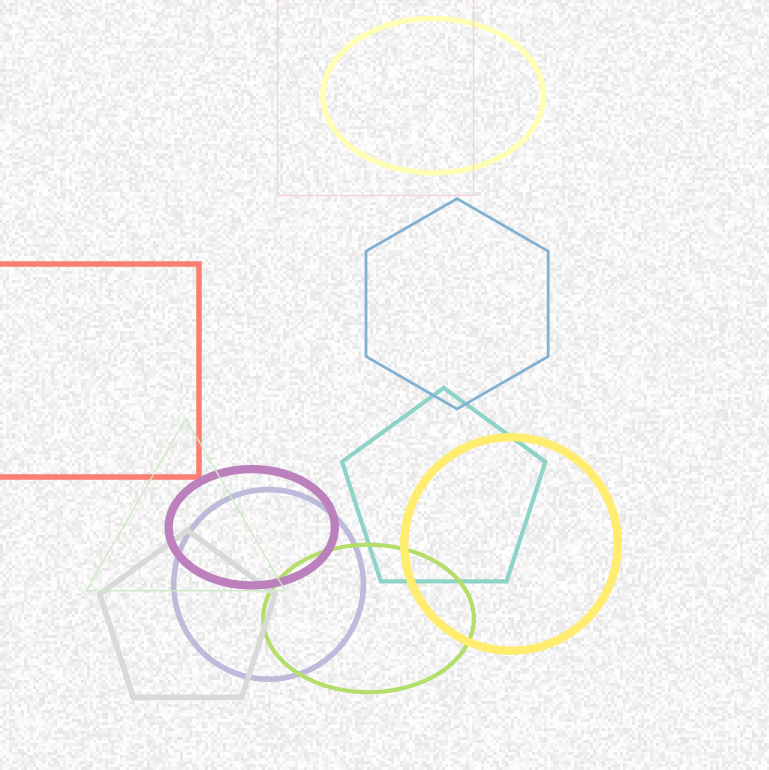[{"shape": "pentagon", "thickness": 1.5, "radius": 0.69, "center": [0.576, 0.357]}, {"shape": "oval", "thickness": 2, "radius": 0.72, "center": [0.563, 0.876]}, {"shape": "circle", "thickness": 2, "radius": 0.62, "center": [0.349, 0.241]}, {"shape": "square", "thickness": 2, "radius": 0.69, "center": [0.12, 0.519]}, {"shape": "hexagon", "thickness": 1, "radius": 0.68, "center": [0.594, 0.605]}, {"shape": "oval", "thickness": 1.5, "radius": 0.68, "center": [0.479, 0.197]}, {"shape": "square", "thickness": 0.5, "radius": 0.64, "center": [0.487, 0.874]}, {"shape": "pentagon", "thickness": 2, "radius": 0.6, "center": [0.243, 0.191]}, {"shape": "oval", "thickness": 3, "radius": 0.54, "center": [0.327, 0.315]}, {"shape": "triangle", "thickness": 0.5, "radius": 0.75, "center": [0.241, 0.307]}, {"shape": "circle", "thickness": 3, "radius": 0.69, "center": [0.664, 0.294]}]